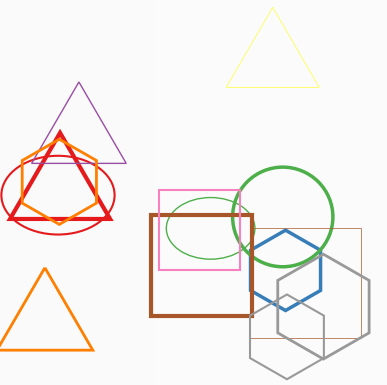[{"shape": "oval", "thickness": 1.5, "radius": 0.73, "center": [0.15, 0.493]}, {"shape": "triangle", "thickness": 3, "radius": 0.75, "center": [0.155, 0.506]}, {"shape": "hexagon", "thickness": 2.5, "radius": 0.52, "center": [0.737, 0.298]}, {"shape": "oval", "thickness": 1, "radius": 0.57, "center": [0.544, 0.407]}, {"shape": "circle", "thickness": 2.5, "radius": 0.65, "center": [0.73, 0.437]}, {"shape": "triangle", "thickness": 1, "radius": 0.7, "center": [0.204, 0.646]}, {"shape": "hexagon", "thickness": 2, "radius": 0.55, "center": [0.153, 0.528]}, {"shape": "triangle", "thickness": 2, "radius": 0.71, "center": [0.116, 0.162]}, {"shape": "triangle", "thickness": 0.5, "radius": 0.69, "center": [0.704, 0.842]}, {"shape": "square", "thickness": 3, "radius": 0.65, "center": [0.521, 0.311]}, {"shape": "square", "thickness": 0.5, "radius": 0.72, "center": [0.788, 0.265]}, {"shape": "square", "thickness": 1.5, "radius": 0.52, "center": [0.515, 0.403]}, {"shape": "hexagon", "thickness": 2, "radius": 0.68, "center": [0.835, 0.204]}, {"shape": "hexagon", "thickness": 1.5, "radius": 0.55, "center": [0.741, 0.125]}]